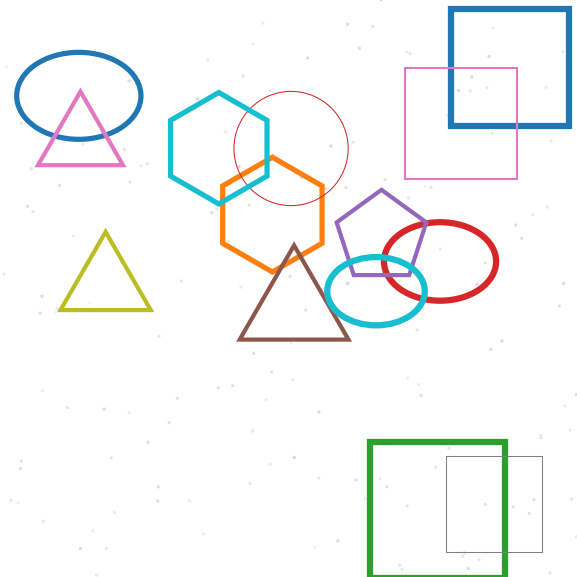[{"shape": "oval", "thickness": 2.5, "radius": 0.54, "center": [0.136, 0.833]}, {"shape": "square", "thickness": 3, "radius": 0.51, "center": [0.883, 0.882]}, {"shape": "hexagon", "thickness": 2.5, "radius": 0.5, "center": [0.472, 0.628]}, {"shape": "square", "thickness": 3, "radius": 0.59, "center": [0.758, 0.116]}, {"shape": "oval", "thickness": 3, "radius": 0.49, "center": [0.762, 0.546]}, {"shape": "circle", "thickness": 0.5, "radius": 0.49, "center": [0.504, 0.742]}, {"shape": "pentagon", "thickness": 2, "radius": 0.41, "center": [0.661, 0.589]}, {"shape": "triangle", "thickness": 2, "radius": 0.54, "center": [0.509, 0.465]}, {"shape": "square", "thickness": 1, "radius": 0.48, "center": [0.798, 0.785]}, {"shape": "triangle", "thickness": 2, "radius": 0.42, "center": [0.139, 0.756]}, {"shape": "square", "thickness": 0.5, "radius": 0.42, "center": [0.856, 0.127]}, {"shape": "triangle", "thickness": 2, "radius": 0.45, "center": [0.183, 0.507]}, {"shape": "hexagon", "thickness": 2.5, "radius": 0.48, "center": [0.379, 0.742]}, {"shape": "oval", "thickness": 3, "radius": 0.42, "center": [0.651, 0.495]}]